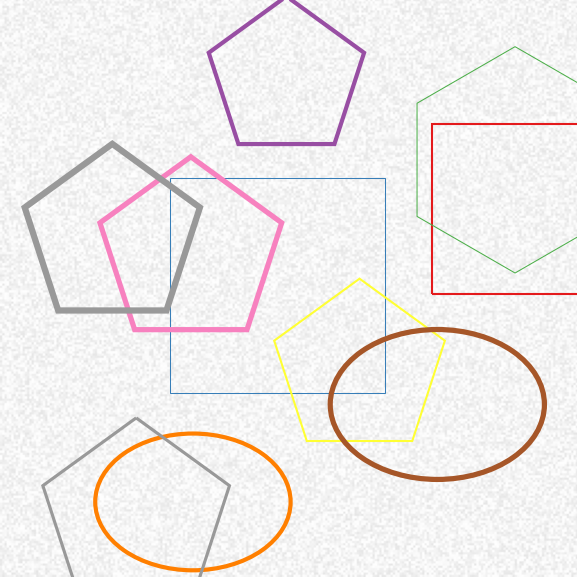[{"shape": "square", "thickness": 1, "radius": 0.74, "center": [0.897, 0.637]}, {"shape": "square", "thickness": 0.5, "radius": 0.93, "center": [0.481, 0.505]}, {"shape": "hexagon", "thickness": 0.5, "radius": 0.98, "center": [0.892, 0.722]}, {"shape": "pentagon", "thickness": 2, "radius": 0.71, "center": [0.496, 0.864]}, {"shape": "oval", "thickness": 2, "radius": 0.85, "center": [0.334, 0.13]}, {"shape": "pentagon", "thickness": 1, "radius": 0.78, "center": [0.623, 0.361]}, {"shape": "oval", "thickness": 2.5, "radius": 0.93, "center": [0.757, 0.299]}, {"shape": "pentagon", "thickness": 2.5, "radius": 0.83, "center": [0.33, 0.562]}, {"shape": "pentagon", "thickness": 1.5, "radius": 0.85, "center": [0.236, 0.106]}, {"shape": "pentagon", "thickness": 3, "radius": 0.8, "center": [0.194, 0.591]}]